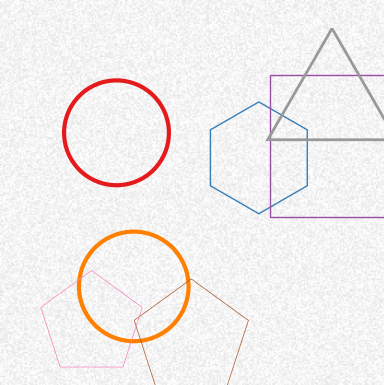[{"shape": "circle", "thickness": 3, "radius": 0.68, "center": [0.303, 0.655]}, {"shape": "hexagon", "thickness": 1, "radius": 0.73, "center": [0.672, 0.59]}, {"shape": "square", "thickness": 1, "radius": 0.92, "center": [0.885, 0.62]}, {"shape": "circle", "thickness": 3, "radius": 0.71, "center": [0.347, 0.256]}, {"shape": "pentagon", "thickness": 0.5, "radius": 0.78, "center": [0.497, 0.12]}, {"shape": "pentagon", "thickness": 0.5, "radius": 0.69, "center": [0.238, 0.159]}, {"shape": "triangle", "thickness": 2, "radius": 0.96, "center": [0.862, 0.733]}]